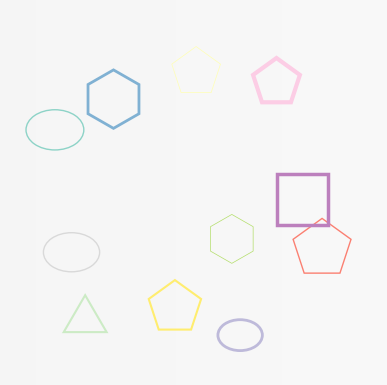[{"shape": "oval", "thickness": 1, "radius": 0.37, "center": [0.142, 0.663]}, {"shape": "pentagon", "thickness": 0.5, "radius": 0.33, "center": [0.506, 0.813]}, {"shape": "oval", "thickness": 2, "radius": 0.29, "center": [0.62, 0.129]}, {"shape": "pentagon", "thickness": 1, "radius": 0.39, "center": [0.831, 0.354]}, {"shape": "hexagon", "thickness": 2, "radius": 0.38, "center": [0.293, 0.743]}, {"shape": "hexagon", "thickness": 0.5, "radius": 0.32, "center": [0.598, 0.38]}, {"shape": "pentagon", "thickness": 3, "radius": 0.32, "center": [0.713, 0.786]}, {"shape": "oval", "thickness": 1, "radius": 0.36, "center": [0.185, 0.345]}, {"shape": "square", "thickness": 2.5, "radius": 0.33, "center": [0.781, 0.482]}, {"shape": "triangle", "thickness": 1.5, "radius": 0.32, "center": [0.22, 0.169]}, {"shape": "pentagon", "thickness": 1.5, "radius": 0.36, "center": [0.451, 0.201]}]